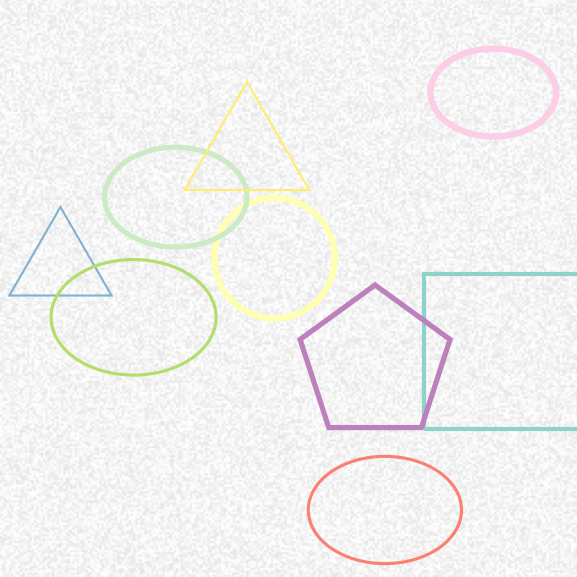[{"shape": "square", "thickness": 2, "radius": 0.67, "center": [0.868, 0.39]}, {"shape": "circle", "thickness": 3, "radius": 0.52, "center": [0.475, 0.552]}, {"shape": "oval", "thickness": 1.5, "radius": 0.66, "center": [0.666, 0.116]}, {"shape": "triangle", "thickness": 1, "radius": 0.51, "center": [0.105, 0.539]}, {"shape": "oval", "thickness": 1.5, "radius": 0.71, "center": [0.231, 0.45]}, {"shape": "oval", "thickness": 3, "radius": 0.54, "center": [0.854, 0.839]}, {"shape": "pentagon", "thickness": 2.5, "radius": 0.68, "center": [0.649, 0.369]}, {"shape": "oval", "thickness": 2.5, "radius": 0.62, "center": [0.304, 0.658]}, {"shape": "triangle", "thickness": 1, "radius": 0.62, "center": [0.428, 0.733]}]